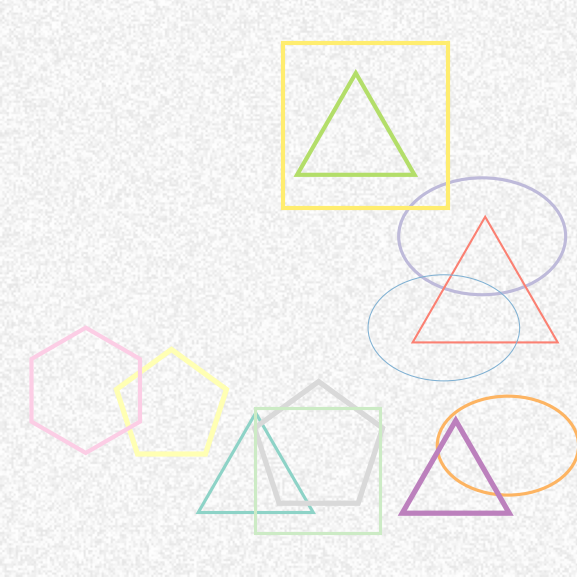[{"shape": "triangle", "thickness": 1.5, "radius": 0.57, "center": [0.443, 0.169]}, {"shape": "pentagon", "thickness": 2.5, "radius": 0.5, "center": [0.297, 0.294]}, {"shape": "oval", "thickness": 1.5, "radius": 0.72, "center": [0.835, 0.59]}, {"shape": "triangle", "thickness": 1, "radius": 0.73, "center": [0.84, 0.479]}, {"shape": "oval", "thickness": 0.5, "radius": 0.66, "center": [0.769, 0.431]}, {"shape": "oval", "thickness": 1.5, "radius": 0.61, "center": [0.88, 0.227]}, {"shape": "triangle", "thickness": 2, "radius": 0.59, "center": [0.616, 0.755]}, {"shape": "hexagon", "thickness": 2, "radius": 0.54, "center": [0.148, 0.323]}, {"shape": "pentagon", "thickness": 2.5, "radius": 0.58, "center": [0.552, 0.222]}, {"shape": "triangle", "thickness": 2.5, "radius": 0.54, "center": [0.789, 0.164]}, {"shape": "square", "thickness": 1.5, "radius": 0.54, "center": [0.55, 0.184]}, {"shape": "square", "thickness": 2, "radius": 0.71, "center": [0.633, 0.781]}]